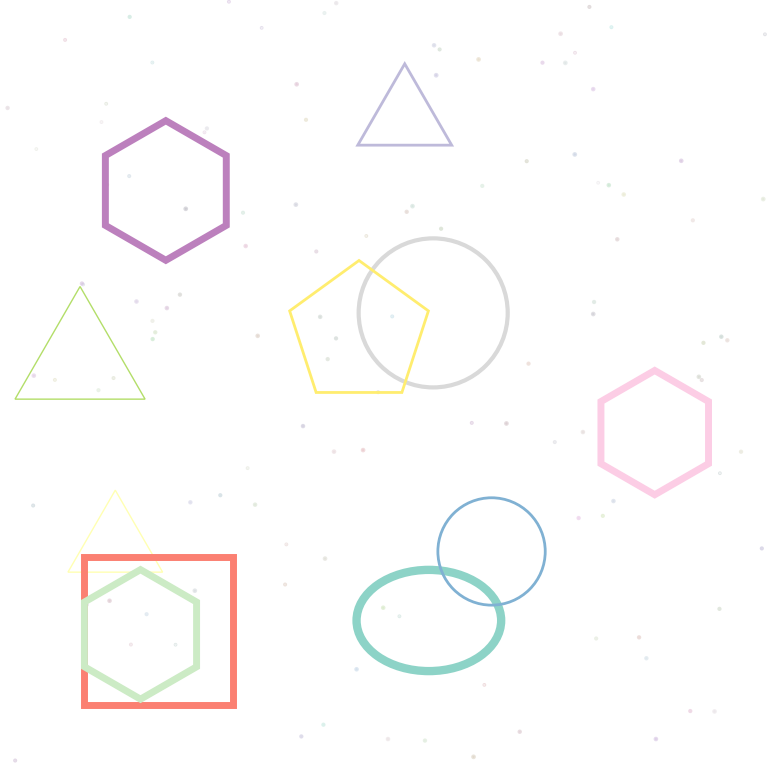[{"shape": "oval", "thickness": 3, "radius": 0.47, "center": [0.557, 0.194]}, {"shape": "triangle", "thickness": 0.5, "radius": 0.35, "center": [0.15, 0.292]}, {"shape": "triangle", "thickness": 1, "radius": 0.35, "center": [0.526, 0.847]}, {"shape": "square", "thickness": 2.5, "radius": 0.48, "center": [0.206, 0.18]}, {"shape": "circle", "thickness": 1, "radius": 0.35, "center": [0.638, 0.284]}, {"shape": "triangle", "thickness": 0.5, "radius": 0.49, "center": [0.104, 0.53]}, {"shape": "hexagon", "thickness": 2.5, "radius": 0.4, "center": [0.85, 0.438]}, {"shape": "circle", "thickness": 1.5, "radius": 0.48, "center": [0.563, 0.594]}, {"shape": "hexagon", "thickness": 2.5, "radius": 0.45, "center": [0.215, 0.753]}, {"shape": "hexagon", "thickness": 2.5, "radius": 0.42, "center": [0.182, 0.176]}, {"shape": "pentagon", "thickness": 1, "radius": 0.47, "center": [0.466, 0.567]}]